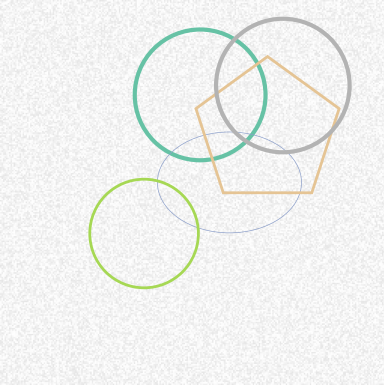[{"shape": "circle", "thickness": 3, "radius": 0.85, "center": [0.52, 0.754]}, {"shape": "oval", "thickness": 0.5, "radius": 0.94, "center": [0.596, 0.526]}, {"shape": "circle", "thickness": 2, "radius": 0.71, "center": [0.374, 0.393]}, {"shape": "pentagon", "thickness": 2, "radius": 0.98, "center": [0.695, 0.658]}, {"shape": "circle", "thickness": 3, "radius": 0.87, "center": [0.735, 0.778]}]